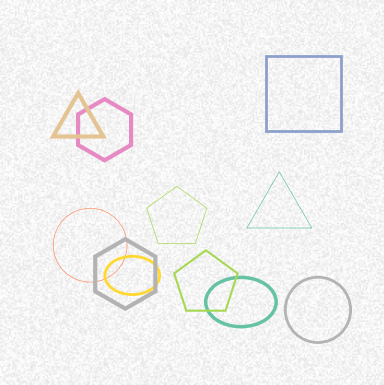[{"shape": "triangle", "thickness": 0.5, "radius": 0.49, "center": [0.725, 0.456]}, {"shape": "oval", "thickness": 2.5, "radius": 0.46, "center": [0.626, 0.215]}, {"shape": "circle", "thickness": 0.5, "radius": 0.48, "center": [0.234, 0.363]}, {"shape": "square", "thickness": 2, "radius": 0.49, "center": [0.788, 0.757]}, {"shape": "hexagon", "thickness": 3, "radius": 0.4, "center": [0.272, 0.663]}, {"shape": "pentagon", "thickness": 1.5, "radius": 0.43, "center": [0.535, 0.263]}, {"shape": "pentagon", "thickness": 0.5, "radius": 0.41, "center": [0.459, 0.434]}, {"shape": "oval", "thickness": 2, "radius": 0.36, "center": [0.344, 0.285]}, {"shape": "triangle", "thickness": 3, "radius": 0.38, "center": [0.203, 0.683]}, {"shape": "circle", "thickness": 2, "radius": 0.42, "center": [0.826, 0.195]}, {"shape": "hexagon", "thickness": 3, "radius": 0.45, "center": [0.325, 0.288]}]